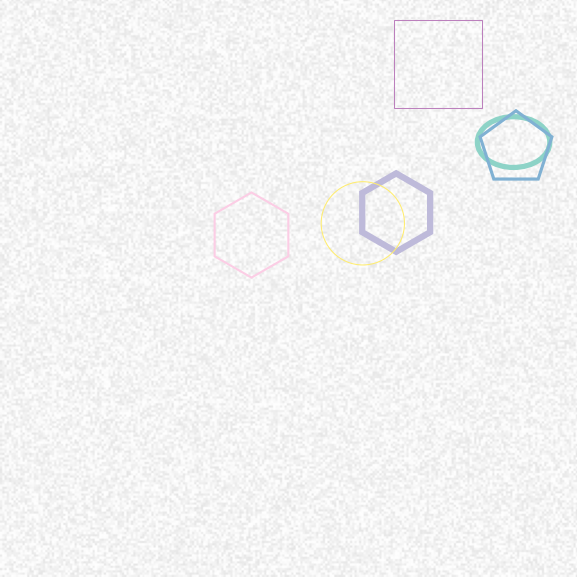[{"shape": "oval", "thickness": 2.5, "radius": 0.31, "center": [0.889, 0.753]}, {"shape": "hexagon", "thickness": 3, "radius": 0.34, "center": [0.686, 0.631]}, {"shape": "pentagon", "thickness": 1.5, "radius": 0.33, "center": [0.893, 0.742]}, {"shape": "hexagon", "thickness": 1, "radius": 0.37, "center": [0.435, 0.592]}, {"shape": "square", "thickness": 0.5, "radius": 0.38, "center": [0.758, 0.888]}, {"shape": "circle", "thickness": 0.5, "radius": 0.36, "center": [0.628, 0.612]}]